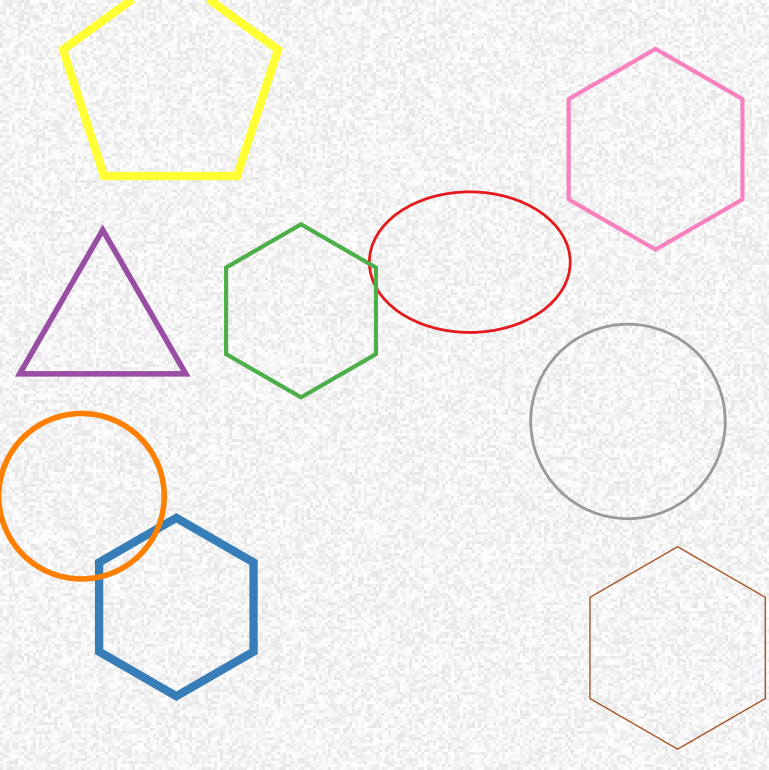[{"shape": "oval", "thickness": 1, "radius": 0.65, "center": [0.61, 0.66]}, {"shape": "hexagon", "thickness": 3, "radius": 0.58, "center": [0.229, 0.212]}, {"shape": "hexagon", "thickness": 1.5, "radius": 0.56, "center": [0.391, 0.596]}, {"shape": "triangle", "thickness": 2, "radius": 0.62, "center": [0.133, 0.577]}, {"shape": "circle", "thickness": 2, "radius": 0.54, "center": [0.106, 0.356]}, {"shape": "pentagon", "thickness": 3, "radius": 0.73, "center": [0.221, 0.89]}, {"shape": "hexagon", "thickness": 0.5, "radius": 0.66, "center": [0.88, 0.159]}, {"shape": "hexagon", "thickness": 1.5, "radius": 0.65, "center": [0.851, 0.806]}, {"shape": "circle", "thickness": 1, "radius": 0.63, "center": [0.816, 0.453]}]